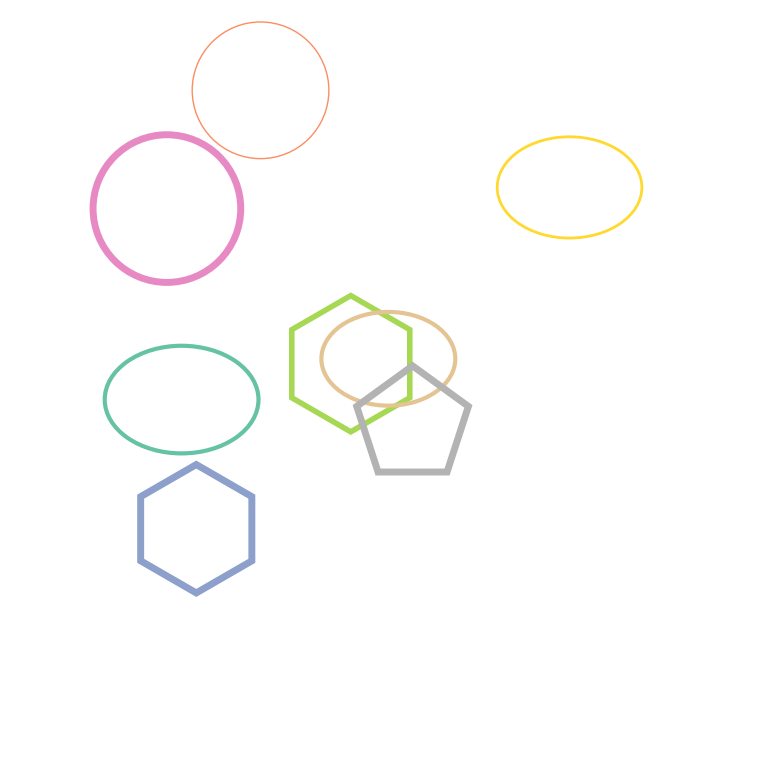[{"shape": "oval", "thickness": 1.5, "radius": 0.5, "center": [0.236, 0.481]}, {"shape": "circle", "thickness": 0.5, "radius": 0.44, "center": [0.338, 0.883]}, {"shape": "hexagon", "thickness": 2.5, "radius": 0.42, "center": [0.255, 0.313]}, {"shape": "circle", "thickness": 2.5, "radius": 0.48, "center": [0.217, 0.729]}, {"shape": "hexagon", "thickness": 2, "radius": 0.44, "center": [0.456, 0.528]}, {"shape": "oval", "thickness": 1, "radius": 0.47, "center": [0.74, 0.757]}, {"shape": "oval", "thickness": 1.5, "radius": 0.43, "center": [0.504, 0.534]}, {"shape": "pentagon", "thickness": 2.5, "radius": 0.38, "center": [0.536, 0.449]}]